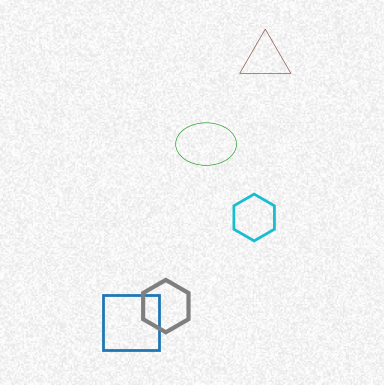[{"shape": "square", "thickness": 2, "radius": 0.36, "center": [0.34, 0.163]}, {"shape": "oval", "thickness": 0.5, "radius": 0.4, "center": [0.535, 0.626]}, {"shape": "triangle", "thickness": 0.5, "radius": 0.38, "center": [0.689, 0.848]}, {"shape": "hexagon", "thickness": 3, "radius": 0.34, "center": [0.431, 0.205]}, {"shape": "hexagon", "thickness": 2, "radius": 0.3, "center": [0.66, 0.435]}]